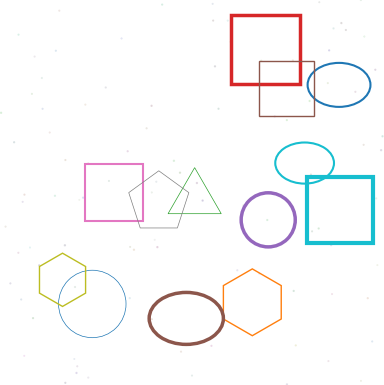[{"shape": "circle", "thickness": 0.5, "radius": 0.44, "center": [0.24, 0.211]}, {"shape": "oval", "thickness": 1.5, "radius": 0.41, "center": [0.881, 0.78]}, {"shape": "hexagon", "thickness": 1, "radius": 0.43, "center": [0.655, 0.215]}, {"shape": "triangle", "thickness": 0.5, "radius": 0.4, "center": [0.506, 0.485]}, {"shape": "square", "thickness": 2.5, "radius": 0.45, "center": [0.689, 0.872]}, {"shape": "circle", "thickness": 2.5, "radius": 0.35, "center": [0.697, 0.429]}, {"shape": "square", "thickness": 1, "radius": 0.36, "center": [0.744, 0.771]}, {"shape": "oval", "thickness": 2.5, "radius": 0.48, "center": [0.484, 0.173]}, {"shape": "square", "thickness": 1.5, "radius": 0.37, "center": [0.296, 0.5]}, {"shape": "pentagon", "thickness": 0.5, "radius": 0.41, "center": [0.412, 0.474]}, {"shape": "hexagon", "thickness": 1, "radius": 0.35, "center": [0.162, 0.273]}, {"shape": "square", "thickness": 3, "radius": 0.43, "center": [0.882, 0.454]}, {"shape": "oval", "thickness": 1.5, "radius": 0.38, "center": [0.791, 0.576]}]